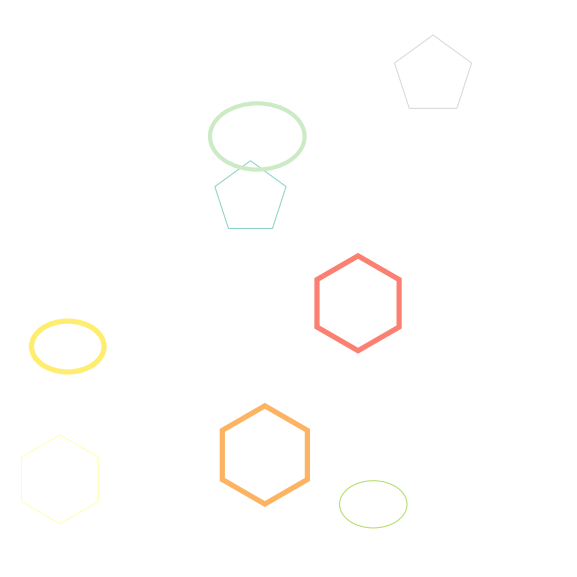[{"shape": "pentagon", "thickness": 0.5, "radius": 0.32, "center": [0.434, 0.656]}, {"shape": "hexagon", "thickness": 0.5, "radius": 0.38, "center": [0.104, 0.169]}, {"shape": "hexagon", "thickness": 2.5, "radius": 0.41, "center": [0.62, 0.474]}, {"shape": "hexagon", "thickness": 2.5, "radius": 0.43, "center": [0.459, 0.211]}, {"shape": "oval", "thickness": 0.5, "radius": 0.29, "center": [0.646, 0.126]}, {"shape": "pentagon", "thickness": 0.5, "radius": 0.35, "center": [0.75, 0.868]}, {"shape": "oval", "thickness": 2, "radius": 0.41, "center": [0.445, 0.763]}, {"shape": "oval", "thickness": 2.5, "radius": 0.31, "center": [0.117, 0.399]}]